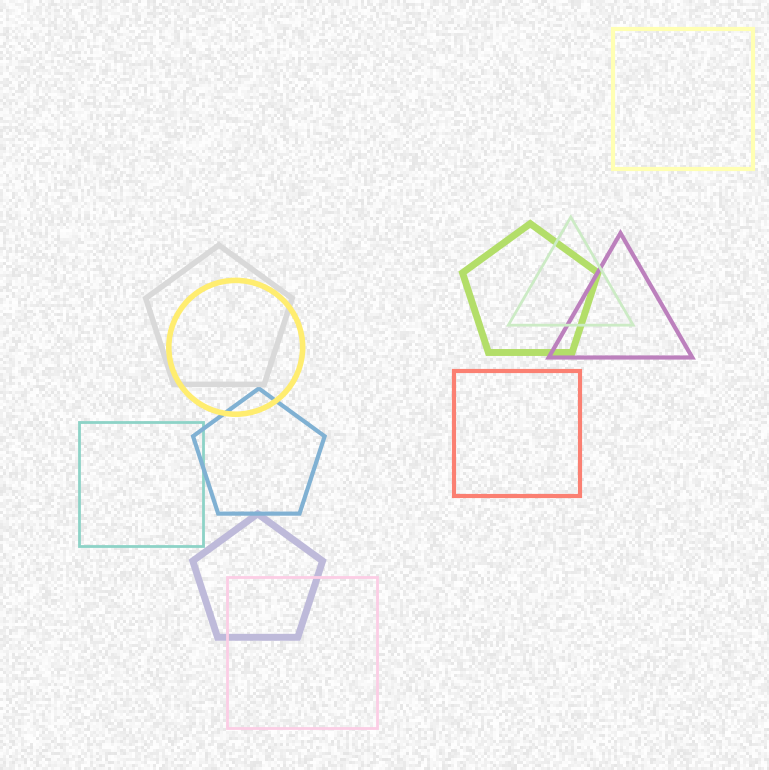[{"shape": "square", "thickness": 1, "radius": 0.4, "center": [0.183, 0.371]}, {"shape": "square", "thickness": 1.5, "radius": 0.45, "center": [0.887, 0.872]}, {"shape": "pentagon", "thickness": 2.5, "radius": 0.44, "center": [0.335, 0.244]}, {"shape": "square", "thickness": 1.5, "radius": 0.41, "center": [0.671, 0.437]}, {"shape": "pentagon", "thickness": 1.5, "radius": 0.45, "center": [0.336, 0.406]}, {"shape": "pentagon", "thickness": 2.5, "radius": 0.46, "center": [0.689, 0.617]}, {"shape": "square", "thickness": 1, "radius": 0.49, "center": [0.392, 0.153]}, {"shape": "pentagon", "thickness": 2, "radius": 0.5, "center": [0.284, 0.582]}, {"shape": "triangle", "thickness": 1.5, "radius": 0.54, "center": [0.806, 0.59]}, {"shape": "triangle", "thickness": 1, "radius": 0.47, "center": [0.741, 0.624]}, {"shape": "circle", "thickness": 2, "radius": 0.43, "center": [0.306, 0.549]}]